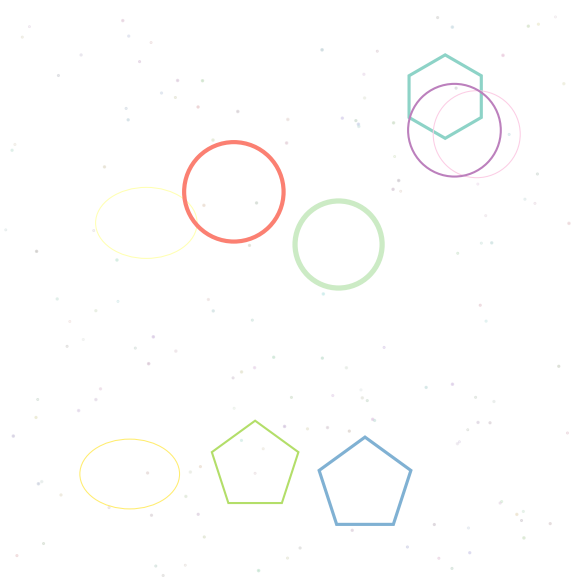[{"shape": "hexagon", "thickness": 1.5, "radius": 0.36, "center": [0.771, 0.832]}, {"shape": "oval", "thickness": 0.5, "radius": 0.44, "center": [0.253, 0.613]}, {"shape": "circle", "thickness": 2, "radius": 0.43, "center": [0.405, 0.667]}, {"shape": "pentagon", "thickness": 1.5, "radius": 0.42, "center": [0.632, 0.159]}, {"shape": "pentagon", "thickness": 1, "radius": 0.39, "center": [0.442, 0.192]}, {"shape": "circle", "thickness": 0.5, "radius": 0.38, "center": [0.825, 0.767]}, {"shape": "circle", "thickness": 1, "radius": 0.4, "center": [0.787, 0.774]}, {"shape": "circle", "thickness": 2.5, "radius": 0.38, "center": [0.586, 0.576]}, {"shape": "oval", "thickness": 0.5, "radius": 0.43, "center": [0.225, 0.178]}]